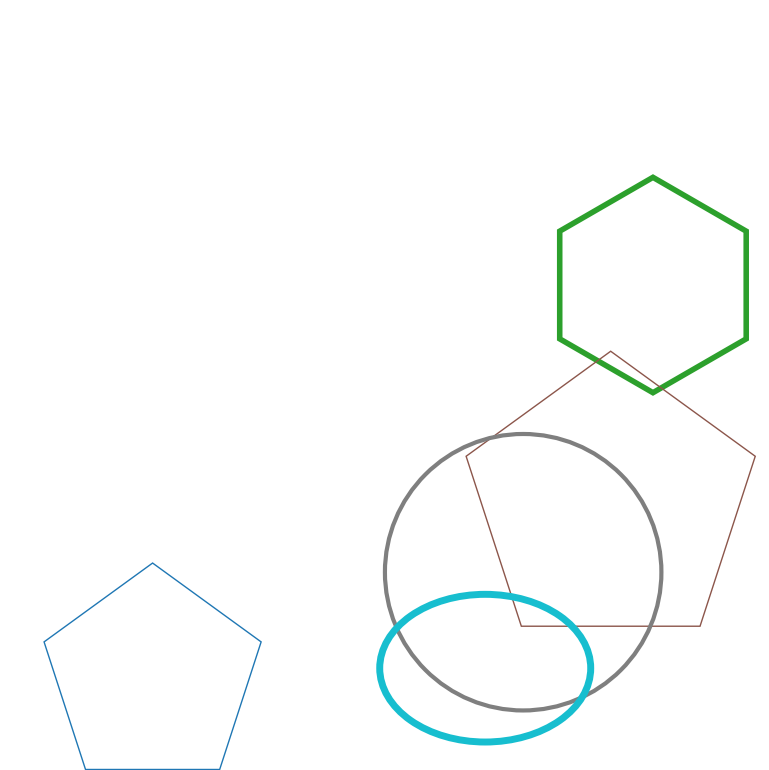[{"shape": "pentagon", "thickness": 0.5, "radius": 0.74, "center": [0.198, 0.121]}, {"shape": "hexagon", "thickness": 2, "radius": 0.7, "center": [0.848, 0.63]}, {"shape": "pentagon", "thickness": 0.5, "radius": 0.99, "center": [0.793, 0.346]}, {"shape": "circle", "thickness": 1.5, "radius": 0.9, "center": [0.679, 0.257]}, {"shape": "oval", "thickness": 2.5, "radius": 0.69, "center": [0.63, 0.132]}]